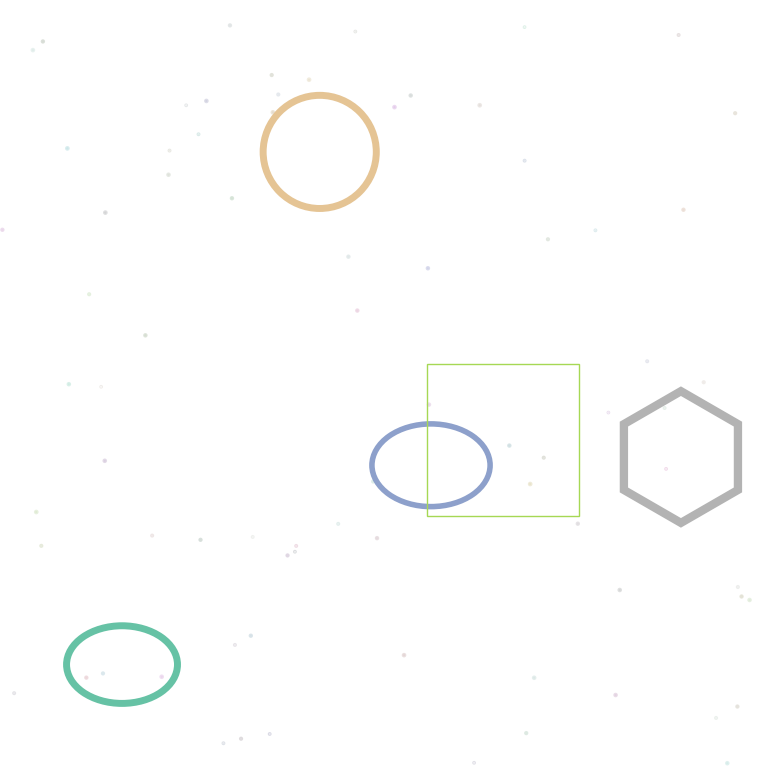[{"shape": "oval", "thickness": 2.5, "radius": 0.36, "center": [0.158, 0.137]}, {"shape": "oval", "thickness": 2, "radius": 0.38, "center": [0.56, 0.396]}, {"shape": "square", "thickness": 0.5, "radius": 0.49, "center": [0.653, 0.429]}, {"shape": "circle", "thickness": 2.5, "radius": 0.37, "center": [0.415, 0.803]}, {"shape": "hexagon", "thickness": 3, "radius": 0.43, "center": [0.884, 0.406]}]